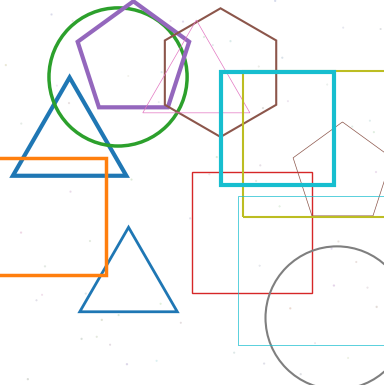[{"shape": "triangle", "thickness": 2, "radius": 0.73, "center": [0.334, 0.263]}, {"shape": "triangle", "thickness": 3, "radius": 0.85, "center": [0.181, 0.629]}, {"shape": "square", "thickness": 2.5, "radius": 0.76, "center": [0.125, 0.438]}, {"shape": "circle", "thickness": 2.5, "radius": 0.9, "center": [0.307, 0.8]}, {"shape": "square", "thickness": 1, "radius": 0.78, "center": [0.655, 0.396]}, {"shape": "pentagon", "thickness": 3, "radius": 0.76, "center": [0.346, 0.844]}, {"shape": "pentagon", "thickness": 0.5, "radius": 0.67, "center": [0.89, 0.548]}, {"shape": "hexagon", "thickness": 1.5, "radius": 0.84, "center": [0.573, 0.811]}, {"shape": "triangle", "thickness": 0.5, "radius": 0.8, "center": [0.51, 0.787]}, {"shape": "circle", "thickness": 1.5, "radius": 0.93, "center": [0.875, 0.174]}, {"shape": "square", "thickness": 1.5, "radius": 0.95, "center": [0.82, 0.625]}, {"shape": "square", "thickness": 3, "radius": 0.74, "center": [0.72, 0.666]}, {"shape": "square", "thickness": 0.5, "radius": 0.97, "center": [0.812, 0.297]}]